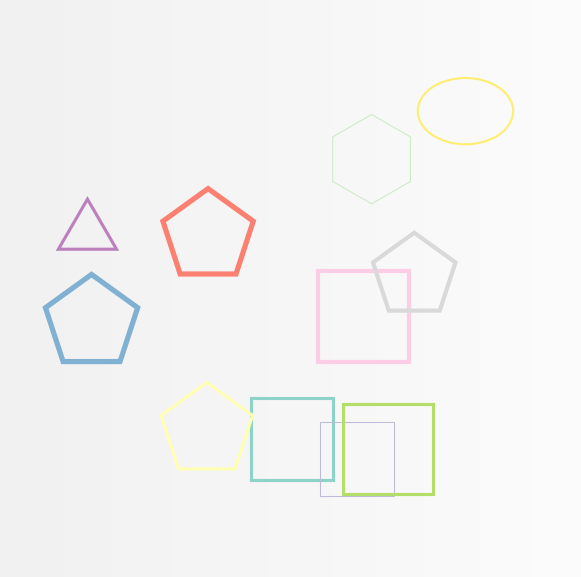[{"shape": "square", "thickness": 1.5, "radius": 0.35, "center": [0.503, 0.239]}, {"shape": "pentagon", "thickness": 1.5, "radius": 0.41, "center": [0.356, 0.254]}, {"shape": "square", "thickness": 0.5, "radius": 0.32, "center": [0.614, 0.204]}, {"shape": "pentagon", "thickness": 2.5, "radius": 0.41, "center": [0.358, 0.591]}, {"shape": "pentagon", "thickness": 2.5, "radius": 0.42, "center": [0.158, 0.441]}, {"shape": "square", "thickness": 1.5, "radius": 0.39, "center": [0.668, 0.222]}, {"shape": "square", "thickness": 2, "radius": 0.39, "center": [0.626, 0.451]}, {"shape": "pentagon", "thickness": 2, "radius": 0.37, "center": [0.713, 0.522]}, {"shape": "triangle", "thickness": 1.5, "radius": 0.29, "center": [0.15, 0.596]}, {"shape": "hexagon", "thickness": 0.5, "radius": 0.39, "center": [0.639, 0.724]}, {"shape": "oval", "thickness": 1, "radius": 0.41, "center": [0.801, 0.807]}]